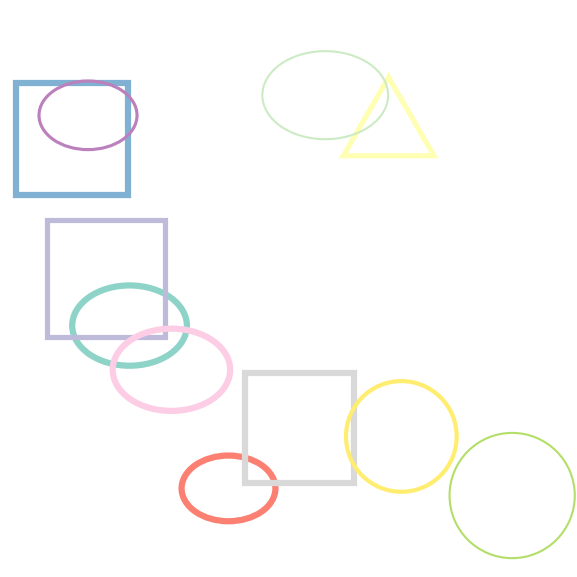[{"shape": "oval", "thickness": 3, "radius": 0.5, "center": [0.224, 0.435]}, {"shape": "triangle", "thickness": 2.5, "radius": 0.45, "center": [0.673, 0.775]}, {"shape": "square", "thickness": 2.5, "radius": 0.51, "center": [0.184, 0.517]}, {"shape": "oval", "thickness": 3, "radius": 0.41, "center": [0.396, 0.153]}, {"shape": "square", "thickness": 3, "radius": 0.48, "center": [0.125, 0.758]}, {"shape": "circle", "thickness": 1, "radius": 0.54, "center": [0.887, 0.141]}, {"shape": "oval", "thickness": 3, "radius": 0.51, "center": [0.297, 0.359]}, {"shape": "square", "thickness": 3, "radius": 0.47, "center": [0.519, 0.258]}, {"shape": "oval", "thickness": 1.5, "radius": 0.42, "center": [0.152, 0.799]}, {"shape": "oval", "thickness": 1, "radius": 0.54, "center": [0.563, 0.834]}, {"shape": "circle", "thickness": 2, "radius": 0.48, "center": [0.695, 0.243]}]